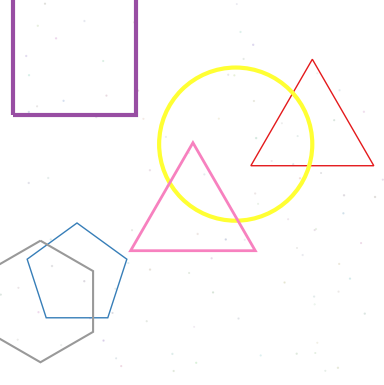[{"shape": "triangle", "thickness": 1, "radius": 0.92, "center": [0.811, 0.662]}, {"shape": "pentagon", "thickness": 1, "radius": 0.68, "center": [0.2, 0.285]}, {"shape": "square", "thickness": 3, "radius": 0.8, "center": [0.193, 0.861]}, {"shape": "circle", "thickness": 3, "radius": 0.99, "center": [0.612, 0.626]}, {"shape": "triangle", "thickness": 2, "radius": 0.93, "center": [0.501, 0.442]}, {"shape": "hexagon", "thickness": 1.5, "radius": 0.79, "center": [0.105, 0.217]}]